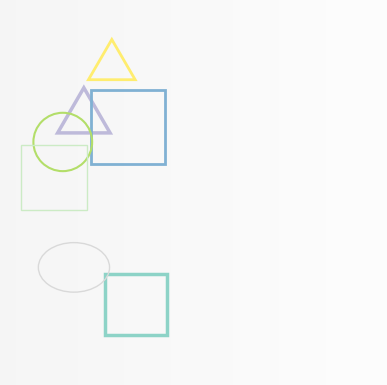[{"shape": "square", "thickness": 2.5, "radius": 0.4, "center": [0.352, 0.21]}, {"shape": "triangle", "thickness": 2.5, "radius": 0.39, "center": [0.216, 0.694]}, {"shape": "square", "thickness": 2, "radius": 0.48, "center": [0.331, 0.669]}, {"shape": "circle", "thickness": 1.5, "radius": 0.38, "center": [0.162, 0.631]}, {"shape": "oval", "thickness": 1, "radius": 0.46, "center": [0.191, 0.306]}, {"shape": "square", "thickness": 1, "radius": 0.42, "center": [0.14, 0.539]}, {"shape": "triangle", "thickness": 2, "radius": 0.35, "center": [0.289, 0.828]}]